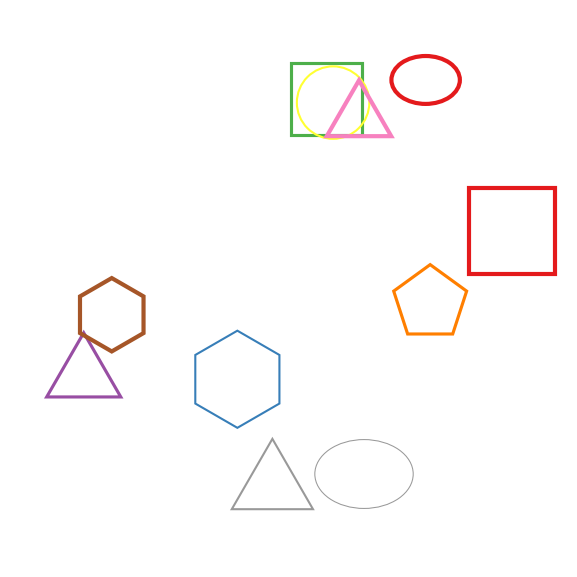[{"shape": "oval", "thickness": 2, "radius": 0.3, "center": [0.737, 0.861]}, {"shape": "square", "thickness": 2, "radius": 0.37, "center": [0.887, 0.6]}, {"shape": "hexagon", "thickness": 1, "radius": 0.42, "center": [0.411, 0.342]}, {"shape": "square", "thickness": 1.5, "radius": 0.31, "center": [0.565, 0.828]}, {"shape": "triangle", "thickness": 1.5, "radius": 0.37, "center": [0.145, 0.349]}, {"shape": "pentagon", "thickness": 1.5, "radius": 0.33, "center": [0.745, 0.475]}, {"shape": "circle", "thickness": 1, "radius": 0.31, "center": [0.577, 0.822]}, {"shape": "hexagon", "thickness": 2, "radius": 0.32, "center": [0.194, 0.454]}, {"shape": "triangle", "thickness": 2, "radius": 0.32, "center": [0.622, 0.796]}, {"shape": "triangle", "thickness": 1, "radius": 0.41, "center": [0.472, 0.158]}, {"shape": "oval", "thickness": 0.5, "radius": 0.43, "center": [0.63, 0.178]}]